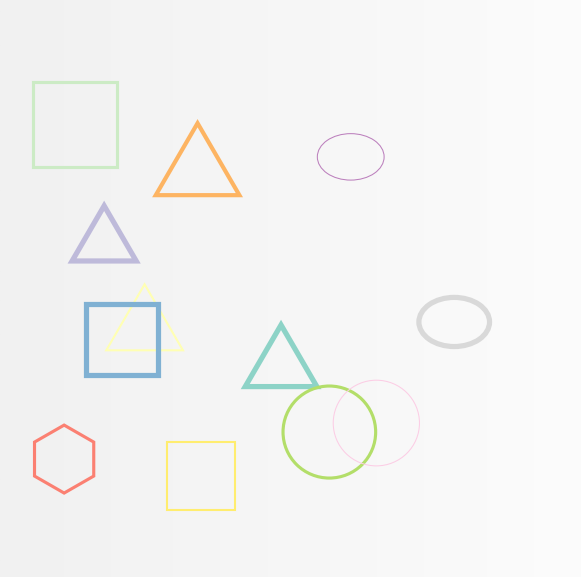[{"shape": "triangle", "thickness": 2.5, "radius": 0.36, "center": [0.484, 0.365]}, {"shape": "triangle", "thickness": 1, "radius": 0.38, "center": [0.249, 0.431]}, {"shape": "triangle", "thickness": 2.5, "radius": 0.32, "center": [0.179, 0.579]}, {"shape": "hexagon", "thickness": 1.5, "radius": 0.29, "center": [0.11, 0.204]}, {"shape": "square", "thickness": 2.5, "radius": 0.31, "center": [0.21, 0.411]}, {"shape": "triangle", "thickness": 2, "radius": 0.42, "center": [0.34, 0.703]}, {"shape": "circle", "thickness": 1.5, "radius": 0.4, "center": [0.567, 0.251]}, {"shape": "circle", "thickness": 0.5, "radius": 0.37, "center": [0.647, 0.267]}, {"shape": "oval", "thickness": 2.5, "radius": 0.3, "center": [0.781, 0.442]}, {"shape": "oval", "thickness": 0.5, "radius": 0.29, "center": [0.603, 0.728]}, {"shape": "square", "thickness": 1.5, "radius": 0.36, "center": [0.129, 0.784]}, {"shape": "square", "thickness": 1, "radius": 0.29, "center": [0.346, 0.175]}]